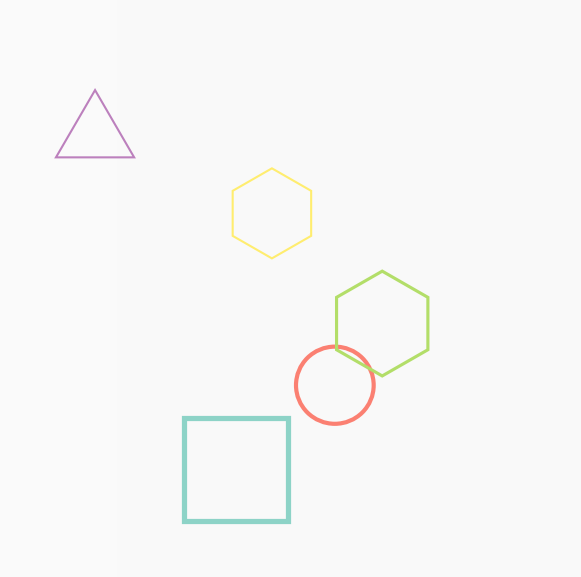[{"shape": "square", "thickness": 2.5, "radius": 0.44, "center": [0.406, 0.186]}, {"shape": "circle", "thickness": 2, "radius": 0.33, "center": [0.576, 0.332]}, {"shape": "hexagon", "thickness": 1.5, "radius": 0.45, "center": [0.658, 0.439]}, {"shape": "triangle", "thickness": 1, "radius": 0.39, "center": [0.164, 0.765]}, {"shape": "hexagon", "thickness": 1, "radius": 0.39, "center": [0.468, 0.63]}]